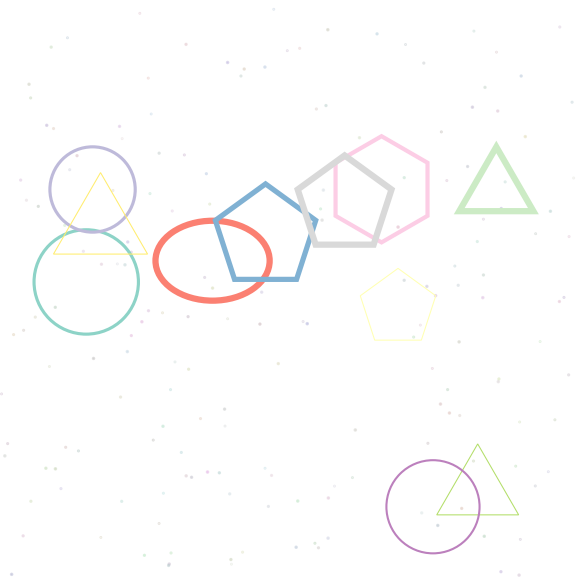[{"shape": "circle", "thickness": 1.5, "radius": 0.45, "center": [0.149, 0.511]}, {"shape": "pentagon", "thickness": 0.5, "radius": 0.34, "center": [0.689, 0.466]}, {"shape": "circle", "thickness": 1.5, "radius": 0.37, "center": [0.16, 0.671]}, {"shape": "oval", "thickness": 3, "radius": 0.49, "center": [0.368, 0.548]}, {"shape": "pentagon", "thickness": 2.5, "radius": 0.46, "center": [0.46, 0.589]}, {"shape": "triangle", "thickness": 0.5, "radius": 0.41, "center": [0.827, 0.149]}, {"shape": "hexagon", "thickness": 2, "radius": 0.46, "center": [0.661, 0.671]}, {"shape": "pentagon", "thickness": 3, "radius": 0.43, "center": [0.597, 0.645]}, {"shape": "circle", "thickness": 1, "radius": 0.4, "center": [0.75, 0.122]}, {"shape": "triangle", "thickness": 3, "radius": 0.37, "center": [0.859, 0.671]}, {"shape": "triangle", "thickness": 0.5, "radius": 0.47, "center": [0.174, 0.606]}]